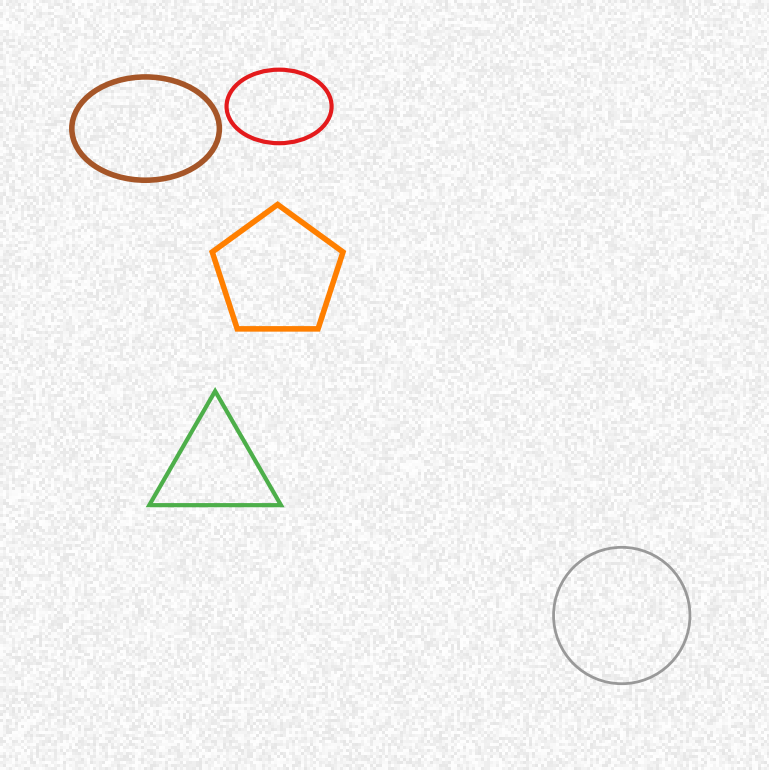[{"shape": "oval", "thickness": 1.5, "radius": 0.34, "center": [0.362, 0.862]}, {"shape": "triangle", "thickness": 1.5, "radius": 0.49, "center": [0.279, 0.393]}, {"shape": "pentagon", "thickness": 2, "radius": 0.45, "center": [0.361, 0.645]}, {"shape": "oval", "thickness": 2, "radius": 0.48, "center": [0.189, 0.833]}, {"shape": "circle", "thickness": 1, "radius": 0.44, "center": [0.807, 0.201]}]